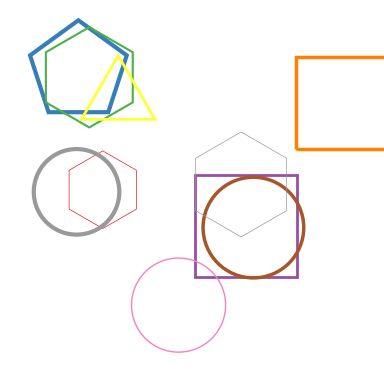[{"shape": "hexagon", "thickness": 0.5, "radius": 0.5, "center": [0.267, 0.507]}, {"shape": "pentagon", "thickness": 3, "radius": 0.66, "center": [0.204, 0.815]}, {"shape": "hexagon", "thickness": 1.5, "radius": 0.65, "center": [0.232, 0.799]}, {"shape": "square", "thickness": 2, "radius": 0.66, "center": [0.64, 0.412]}, {"shape": "square", "thickness": 2.5, "radius": 0.6, "center": [0.888, 0.733]}, {"shape": "triangle", "thickness": 2, "radius": 0.55, "center": [0.307, 0.745]}, {"shape": "circle", "thickness": 2.5, "radius": 0.65, "center": [0.658, 0.409]}, {"shape": "circle", "thickness": 1, "radius": 0.61, "center": [0.464, 0.208]}, {"shape": "circle", "thickness": 3, "radius": 0.56, "center": [0.199, 0.502]}, {"shape": "hexagon", "thickness": 0.5, "radius": 0.68, "center": [0.626, 0.521]}]